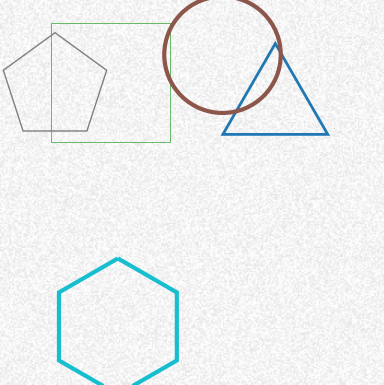[{"shape": "triangle", "thickness": 2, "radius": 0.79, "center": [0.715, 0.73]}, {"shape": "square", "thickness": 0.5, "radius": 0.77, "center": [0.286, 0.786]}, {"shape": "circle", "thickness": 3, "radius": 0.76, "center": [0.578, 0.858]}, {"shape": "pentagon", "thickness": 1, "radius": 0.71, "center": [0.143, 0.774]}, {"shape": "hexagon", "thickness": 3, "radius": 0.88, "center": [0.306, 0.152]}]